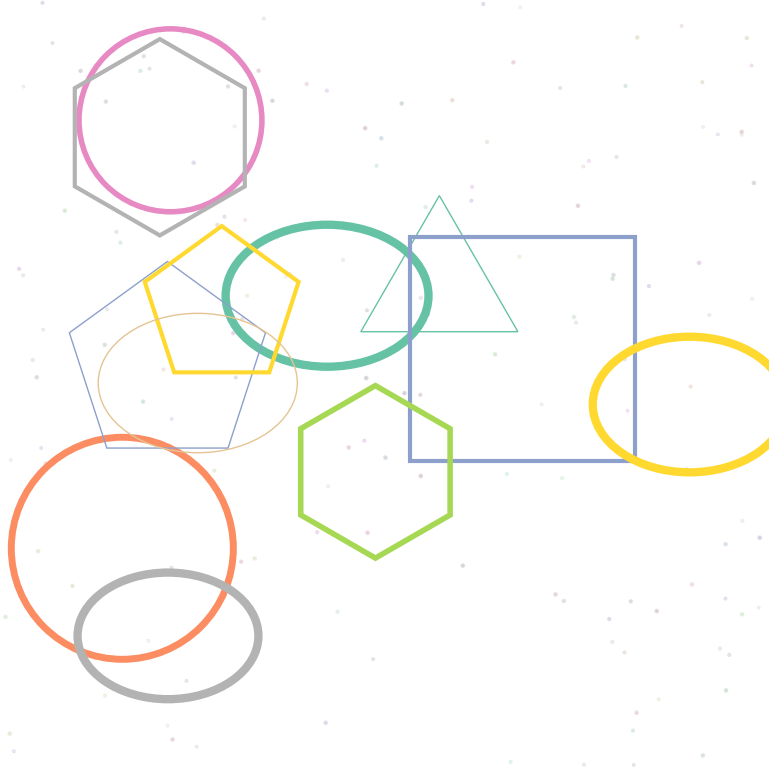[{"shape": "oval", "thickness": 3, "radius": 0.66, "center": [0.425, 0.616]}, {"shape": "triangle", "thickness": 0.5, "radius": 0.59, "center": [0.571, 0.628]}, {"shape": "circle", "thickness": 2.5, "radius": 0.72, "center": [0.159, 0.288]}, {"shape": "square", "thickness": 1.5, "radius": 0.73, "center": [0.679, 0.547]}, {"shape": "pentagon", "thickness": 0.5, "radius": 0.67, "center": [0.217, 0.526]}, {"shape": "circle", "thickness": 2, "radius": 0.59, "center": [0.221, 0.844]}, {"shape": "hexagon", "thickness": 2, "radius": 0.56, "center": [0.488, 0.387]}, {"shape": "oval", "thickness": 3, "radius": 0.63, "center": [0.896, 0.475]}, {"shape": "pentagon", "thickness": 1.5, "radius": 0.53, "center": [0.288, 0.601]}, {"shape": "oval", "thickness": 0.5, "radius": 0.65, "center": [0.257, 0.503]}, {"shape": "oval", "thickness": 3, "radius": 0.59, "center": [0.218, 0.174]}, {"shape": "hexagon", "thickness": 1.5, "radius": 0.64, "center": [0.208, 0.822]}]